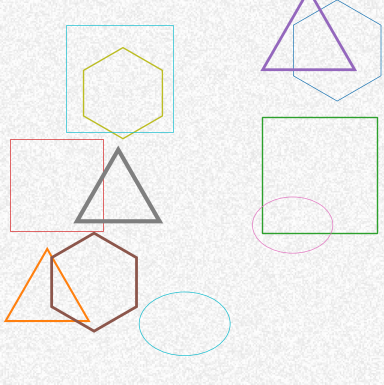[{"shape": "hexagon", "thickness": 0.5, "radius": 0.66, "center": [0.876, 0.869]}, {"shape": "triangle", "thickness": 1.5, "radius": 0.62, "center": [0.123, 0.229]}, {"shape": "square", "thickness": 1, "radius": 0.75, "center": [0.83, 0.545]}, {"shape": "square", "thickness": 0.5, "radius": 0.6, "center": [0.146, 0.52]}, {"shape": "triangle", "thickness": 2, "radius": 0.69, "center": [0.802, 0.888]}, {"shape": "hexagon", "thickness": 2, "radius": 0.64, "center": [0.244, 0.267]}, {"shape": "oval", "thickness": 0.5, "radius": 0.52, "center": [0.76, 0.415]}, {"shape": "triangle", "thickness": 3, "radius": 0.62, "center": [0.307, 0.487]}, {"shape": "hexagon", "thickness": 1, "radius": 0.59, "center": [0.319, 0.758]}, {"shape": "oval", "thickness": 0.5, "radius": 0.59, "center": [0.48, 0.159]}, {"shape": "square", "thickness": 0.5, "radius": 0.69, "center": [0.31, 0.796]}]